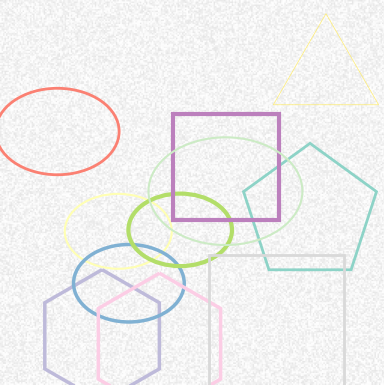[{"shape": "pentagon", "thickness": 2, "radius": 0.91, "center": [0.805, 0.446]}, {"shape": "oval", "thickness": 1.5, "radius": 0.69, "center": [0.307, 0.399]}, {"shape": "hexagon", "thickness": 2.5, "radius": 0.86, "center": [0.265, 0.128]}, {"shape": "oval", "thickness": 2, "radius": 0.8, "center": [0.149, 0.658]}, {"shape": "oval", "thickness": 2.5, "radius": 0.72, "center": [0.335, 0.264]}, {"shape": "oval", "thickness": 3, "radius": 0.67, "center": [0.468, 0.403]}, {"shape": "hexagon", "thickness": 2.5, "radius": 0.92, "center": [0.414, 0.107]}, {"shape": "square", "thickness": 2, "radius": 0.88, "center": [0.718, 0.162]}, {"shape": "square", "thickness": 3, "radius": 0.69, "center": [0.587, 0.566]}, {"shape": "oval", "thickness": 1.5, "radius": 1.0, "center": [0.586, 0.503]}, {"shape": "triangle", "thickness": 0.5, "radius": 0.79, "center": [0.847, 0.807]}]